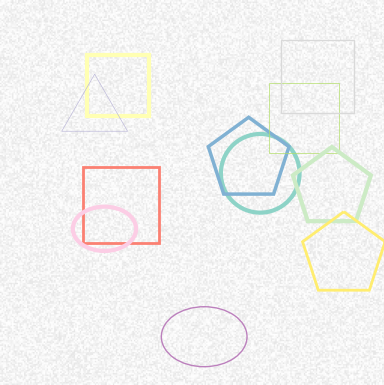[{"shape": "circle", "thickness": 3, "radius": 0.51, "center": [0.676, 0.55]}, {"shape": "square", "thickness": 3, "radius": 0.4, "center": [0.307, 0.778]}, {"shape": "triangle", "thickness": 0.5, "radius": 0.49, "center": [0.246, 0.709]}, {"shape": "square", "thickness": 2, "radius": 0.49, "center": [0.315, 0.468]}, {"shape": "pentagon", "thickness": 2.5, "radius": 0.55, "center": [0.646, 0.585]}, {"shape": "square", "thickness": 0.5, "radius": 0.45, "center": [0.789, 0.693]}, {"shape": "oval", "thickness": 3, "radius": 0.41, "center": [0.271, 0.406]}, {"shape": "square", "thickness": 1, "radius": 0.48, "center": [0.825, 0.802]}, {"shape": "oval", "thickness": 1, "radius": 0.56, "center": [0.53, 0.125]}, {"shape": "pentagon", "thickness": 3, "radius": 0.53, "center": [0.862, 0.512]}, {"shape": "pentagon", "thickness": 2, "radius": 0.56, "center": [0.893, 0.337]}]